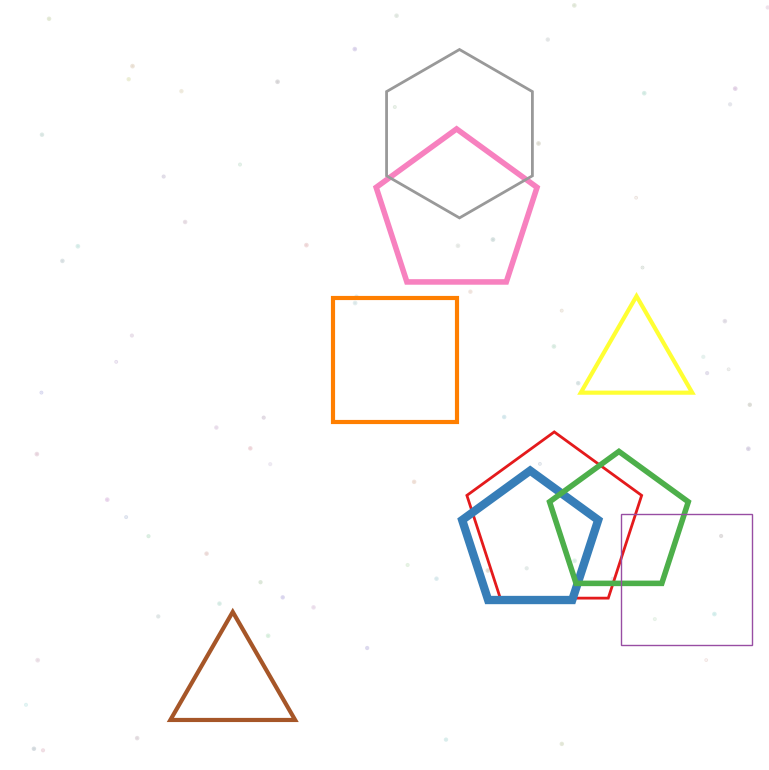[{"shape": "pentagon", "thickness": 1, "radius": 0.6, "center": [0.72, 0.32]}, {"shape": "pentagon", "thickness": 3, "radius": 0.46, "center": [0.689, 0.296]}, {"shape": "pentagon", "thickness": 2, "radius": 0.47, "center": [0.804, 0.319]}, {"shape": "square", "thickness": 0.5, "radius": 0.42, "center": [0.892, 0.247]}, {"shape": "square", "thickness": 1.5, "radius": 0.4, "center": [0.513, 0.532]}, {"shape": "triangle", "thickness": 1.5, "radius": 0.42, "center": [0.827, 0.532]}, {"shape": "triangle", "thickness": 1.5, "radius": 0.47, "center": [0.302, 0.112]}, {"shape": "pentagon", "thickness": 2, "radius": 0.55, "center": [0.593, 0.723]}, {"shape": "hexagon", "thickness": 1, "radius": 0.55, "center": [0.597, 0.826]}]